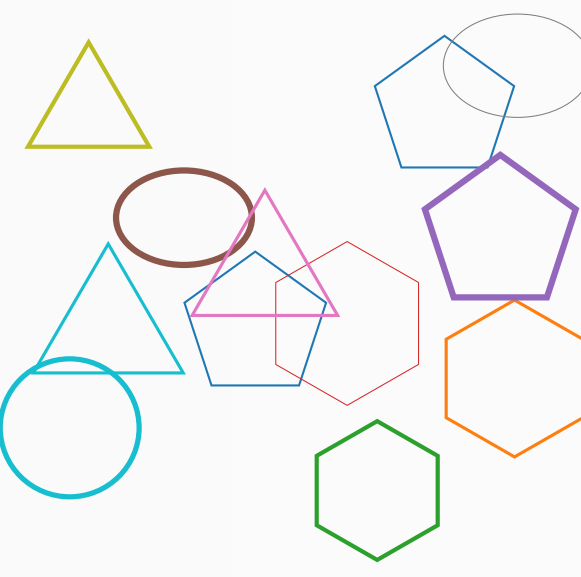[{"shape": "pentagon", "thickness": 1, "radius": 0.64, "center": [0.439, 0.435]}, {"shape": "pentagon", "thickness": 1, "radius": 0.63, "center": [0.765, 0.811]}, {"shape": "hexagon", "thickness": 1.5, "radius": 0.68, "center": [0.885, 0.344]}, {"shape": "hexagon", "thickness": 2, "radius": 0.6, "center": [0.649, 0.15]}, {"shape": "hexagon", "thickness": 0.5, "radius": 0.71, "center": [0.597, 0.439]}, {"shape": "pentagon", "thickness": 3, "radius": 0.68, "center": [0.861, 0.595]}, {"shape": "oval", "thickness": 3, "radius": 0.58, "center": [0.317, 0.622]}, {"shape": "triangle", "thickness": 1.5, "radius": 0.72, "center": [0.456, 0.525]}, {"shape": "oval", "thickness": 0.5, "radius": 0.64, "center": [0.891, 0.885]}, {"shape": "triangle", "thickness": 2, "radius": 0.6, "center": [0.153, 0.805]}, {"shape": "circle", "thickness": 2.5, "radius": 0.6, "center": [0.12, 0.258]}, {"shape": "triangle", "thickness": 1.5, "radius": 0.74, "center": [0.186, 0.428]}]